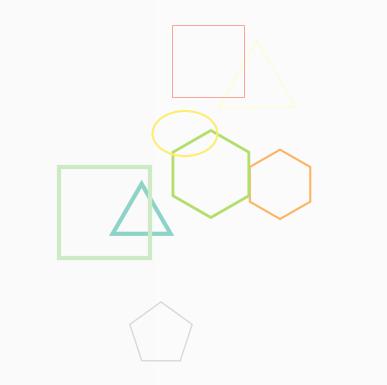[{"shape": "triangle", "thickness": 3, "radius": 0.43, "center": [0.365, 0.436]}, {"shape": "triangle", "thickness": 0.5, "radius": 0.58, "center": [0.664, 0.779]}, {"shape": "square", "thickness": 0.5, "radius": 0.47, "center": [0.537, 0.842]}, {"shape": "hexagon", "thickness": 1.5, "radius": 0.45, "center": [0.723, 0.521]}, {"shape": "hexagon", "thickness": 2, "radius": 0.57, "center": [0.544, 0.548]}, {"shape": "pentagon", "thickness": 1, "radius": 0.42, "center": [0.415, 0.131]}, {"shape": "square", "thickness": 3, "radius": 0.59, "center": [0.269, 0.449]}, {"shape": "oval", "thickness": 1.5, "radius": 0.42, "center": [0.477, 0.653]}]